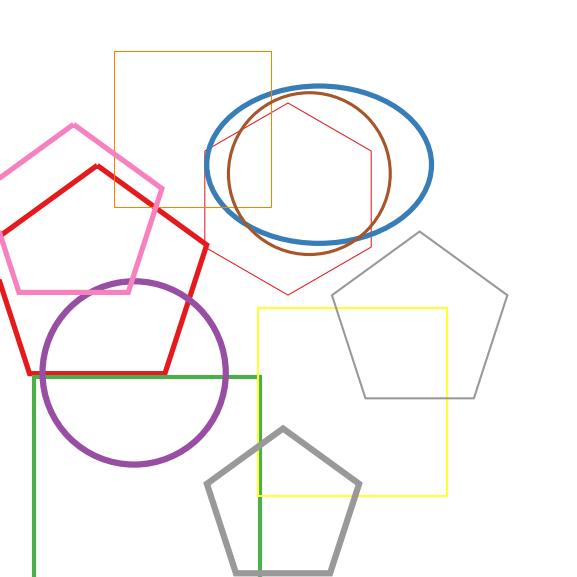[{"shape": "pentagon", "thickness": 2.5, "radius": 1.0, "center": [0.168, 0.513]}, {"shape": "hexagon", "thickness": 0.5, "radius": 0.83, "center": [0.499, 0.654]}, {"shape": "oval", "thickness": 2.5, "radius": 0.97, "center": [0.553, 0.714]}, {"shape": "square", "thickness": 2, "radius": 0.97, "center": [0.255, 0.152]}, {"shape": "circle", "thickness": 3, "radius": 0.79, "center": [0.232, 0.353]}, {"shape": "square", "thickness": 0.5, "radius": 0.68, "center": [0.333, 0.776]}, {"shape": "square", "thickness": 1, "radius": 0.82, "center": [0.611, 0.303]}, {"shape": "circle", "thickness": 1.5, "radius": 0.7, "center": [0.536, 0.698]}, {"shape": "pentagon", "thickness": 2.5, "radius": 0.8, "center": [0.127, 0.623]}, {"shape": "pentagon", "thickness": 1, "radius": 0.8, "center": [0.727, 0.439]}, {"shape": "pentagon", "thickness": 3, "radius": 0.69, "center": [0.49, 0.119]}]